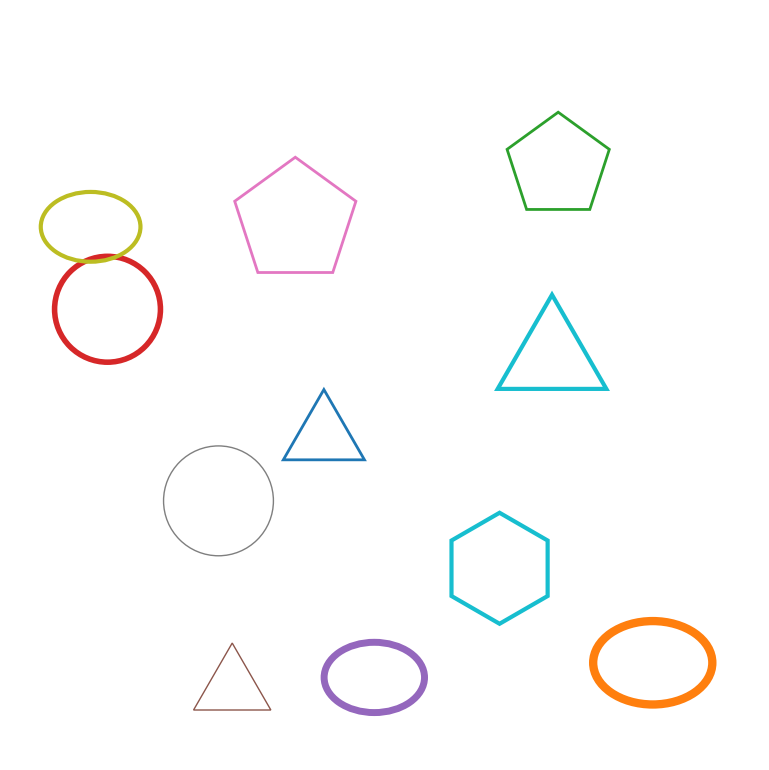[{"shape": "triangle", "thickness": 1, "radius": 0.3, "center": [0.421, 0.433]}, {"shape": "oval", "thickness": 3, "radius": 0.39, "center": [0.848, 0.139]}, {"shape": "pentagon", "thickness": 1, "radius": 0.35, "center": [0.725, 0.784]}, {"shape": "circle", "thickness": 2, "radius": 0.34, "center": [0.14, 0.598]}, {"shape": "oval", "thickness": 2.5, "radius": 0.33, "center": [0.486, 0.12]}, {"shape": "triangle", "thickness": 0.5, "radius": 0.29, "center": [0.302, 0.107]}, {"shape": "pentagon", "thickness": 1, "radius": 0.41, "center": [0.384, 0.713]}, {"shape": "circle", "thickness": 0.5, "radius": 0.36, "center": [0.284, 0.35]}, {"shape": "oval", "thickness": 1.5, "radius": 0.32, "center": [0.118, 0.705]}, {"shape": "hexagon", "thickness": 1.5, "radius": 0.36, "center": [0.649, 0.262]}, {"shape": "triangle", "thickness": 1.5, "radius": 0.41, "center": [0.717, 0.536]}]